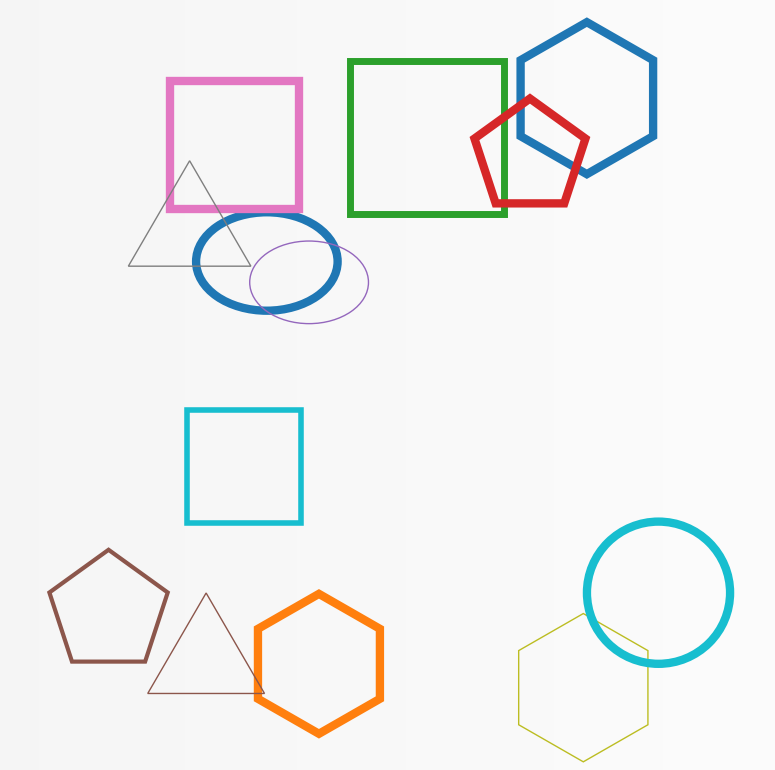[{"shape": "oval", "thickness": 3, "radius": 0.46, "center": [0.344, 0.66]}, {"shape": "hexagon", "thickness": 3, "radius": 0.49, "center": [0.757, 0.873]}, {"shape": "hexagon", "thickness": 3, "radius": 0.45, "center": [0.412, 0.138]}, {"shape": "square", "thickness": 2.5, "radius": 0.5, "center": [0.551, 0.822]}, {"shape": "pentagon", "thickness": 3, "radius": 0.38, "center": [0.684, 0.797]}, {"shape": "oval", "thickness": 0.5, "radius": 0.38, "center": [0.399, 0.633]}, {"shape": "triangle", "thickness": 0.5, "radius": 0.43, "center": [0.266, 0.143]}, {"shape": "pentagon", "thickness": 1.5, "radius": 0.4, "center": [0.14, 0.206]}, {"shape": "square", "thickness": 3, "radius": 0.42, "center": [0.303, 0.812]}, {"shape": "triangle", "thickness": 0.5, "radius": 0.46, "center": [0.245, 0.7]}, {"shape": "hexagon", "thickness": 0.5, "radius": 0.48, "center": [0.753, 0.107]}, {"shape": "circle", "thickness": 3, "radius": 0.46, "center": [0.85, 0.23]}, {"shape": "square", "thickness": 2, "radius": 0.37, "center": [0.315, 0.395]}]